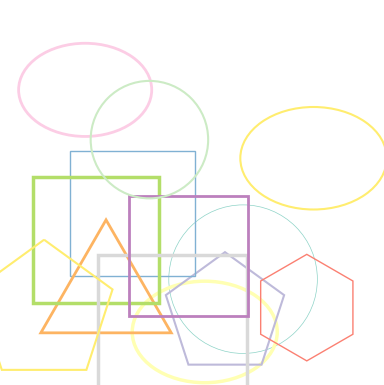[{"shape": "circle", "thickness": 0.5, "radius": 0.96, "center": [0.631, 0.275]}, {"shape": "oval", "thickness": 2.5, "radius": 0.94, "center": [0.532, 0.138]}, {"shape": "pentagon", "thickness": 1.5, "radius": 0.81, "center": [0.584, 0.184]}, {"shape": "hexagon", "thickness": 1, "radius": 0.69, "center": [0.797, 0.201]}, {"shape": "square", "thickness": 1, "radius": 0.81, "center": [0.345, 0.445]}, {"shape": "triangle", "thickness": 2, "radius": 0.98, "center": [0.275, 0.233]}, {"shape": "square", "thickness": 2.5, "radius": 0.82, "center": [0.249, 0.377]}, {"shape": "oval", "thickness": 2, "radius": 0.86, "center": [0.221, 0.767]}, {"shape": "square", "thickness": 2.5, "radius": 0.97, "center": [0.448, 0.145]}, {"shape": "square", "thickness": 2, "radius": 0.78, "center": [0.49, 0.336]}, {"shape": "circle", "thickness": 1.5, "radius": 0.76, "center": [0.388, 0.637]}, {"shape": "pentagon", "thickness": 1.5, "radius": 0.93, "center": [0.115, 0.19]}, {"shape": "oval", "thickness": 1.5, "radius": 0.95, "center": [0.814, 0.589]}]